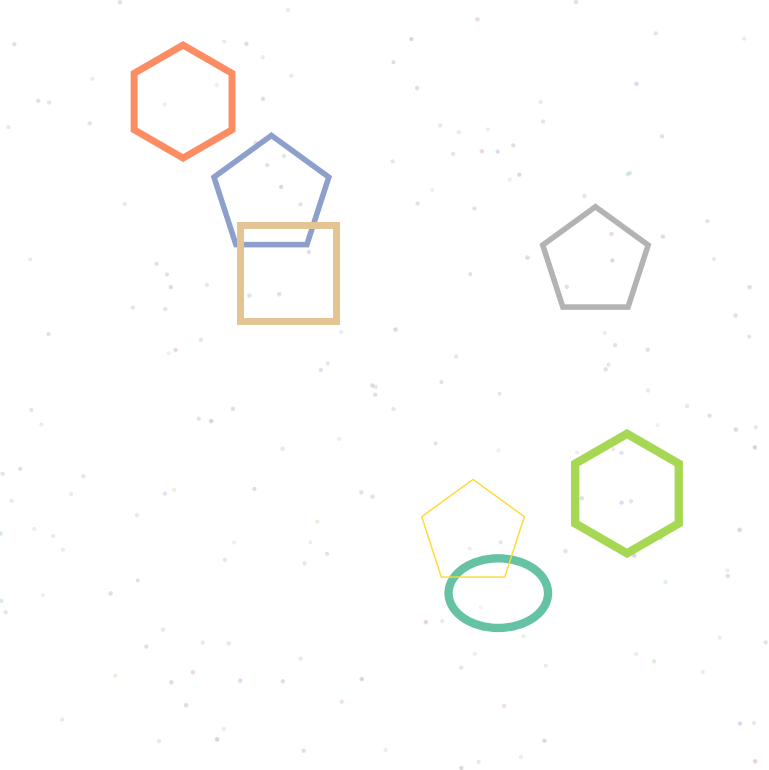[{"shape": "oval", "thickness": 3, "radius": 0.32, "center": [0.647, 0.23]}, {"shape": "hexagon", "thickness": 2.5, "radius": 0.37, "center": [0.238, 0.868]}, {"shape": "pentagon", "thickness": 2, "radius": 0.39, "center": [0.352, 0.746]}, {"shape": "hexagon", "thickness": 3, "radius": 0.39, "center": [0.814, 0.359]}, {"shape": "pentagon", "thickness": 0.5, "radius": 0.35, "center": [0.614, 0.307]}, {"shape": "square", "thickness": 2.5, "radius": 0.31, "center": [0.374, 0.645]}, {"shape": "pentagon", "thickness": 2, "radius": 0.36, "center": [0.773, 0.659]}]